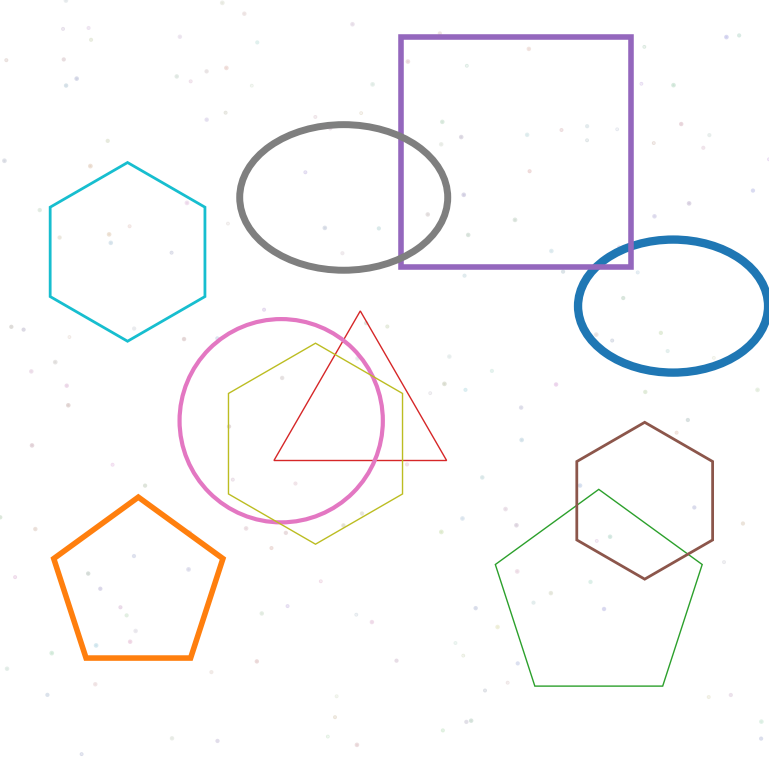[{"shape": "oval", "thickness": 3, "radius": 0.62, "center": [0.874, 0.602]}, {"shape": "pentagon", "thickness": 2, "radius": 0.58, "center": [0.18, 0.239]}, {"shape": "pentagon", "thickness": 0.5, "radius": 0.71, "center": [0.778, 0.223]}, {"shape": "triangle", "thickness": 0.5, "radius": 0.65, "center": [0.468, 0.467]}, {"shape": "square", "thickness": 2, "radius": 0.75, "center": [0.67, 0.802]}, {"shape": "hexagon", "thickness": 1, "radius": 0.51, "center": [0.837, 0.35]}, {"shape": "circle", "thickness": 1.5, "radius": 0.66, "center": [0.365, 0.454]}, {"shape": "oval", "thickness": 2.5, "radius": 0.68, "center": [0.446, 0.744]}, {"shape": "hexagon", "thickness": 0.5, "radius": 0.65, "center": [0.41, 0.424]}, {"shape": "hexagon", "thickness": 1, "radius": 0.58, "center": [0.166, 0.673]}]